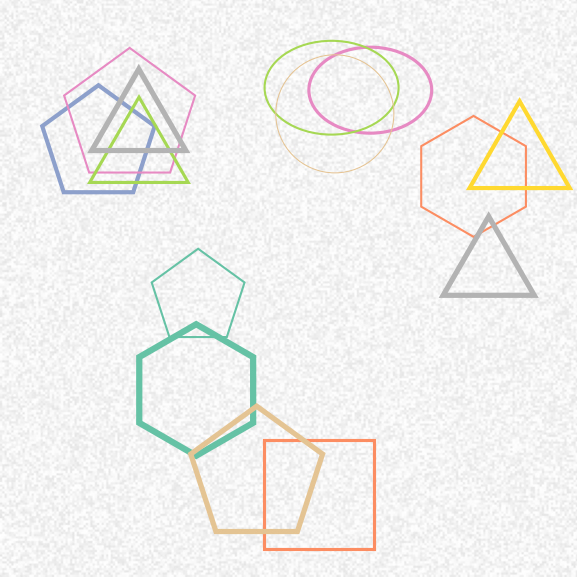[{"shape": "hexagon", "thickness": 3, "radius": 0.57, "center": [0.34, 0.324]}, {"shape": "pentagon", "thickness": 1, "radius": 0.42, "center": [0.343, 0.484]}, {"shape": "square", "thickness": 1.5, "radius": 0.47, "center": [0.553, 0.142]}, {"shape": "hexagon", "thickness": 1, "radius": 0.52, "center": [0.82, 0.694]}, {"shape": "pentagon", "thickness": 2, "radius": 0.51, "center": [0.17, 0.749]}, {"shape": "oval", "thickness": 1.5, "radius": 0.53, "center": [0.641, 0.843]}, {"shape": "pentagon", "thickness": 1, "radius": 0.6, "center": [0.224, 0.797]}, {"shape": "triangle", "thickness": 1.5, "radius": 0.49, "center": [0.241, 0.732]}, {"shape": "oval", "thickness": 1, "radius": 0.58, "center": [0.574, 0.847]}, {"shape": "triangle", "thickness": 2, "radius": 0.5, "center": [0.9, 0.724]}, {"shape": "circle", "thickness": 0.5, "radius": 0.51, "center": [0.58, 0.802]}, {"shape": "pentagon", "thickness": 2.5, "radius": 0.6, "center": [0.444, 0.176]}, {"shape": "triangle", "thickness": 2.5, "radius": 0.46, "center": [0.846, 0.533]}, {"shape": "triangle", "thickness": 2.5, "radius": 0.47, "center": [0.24, 0.786]}]